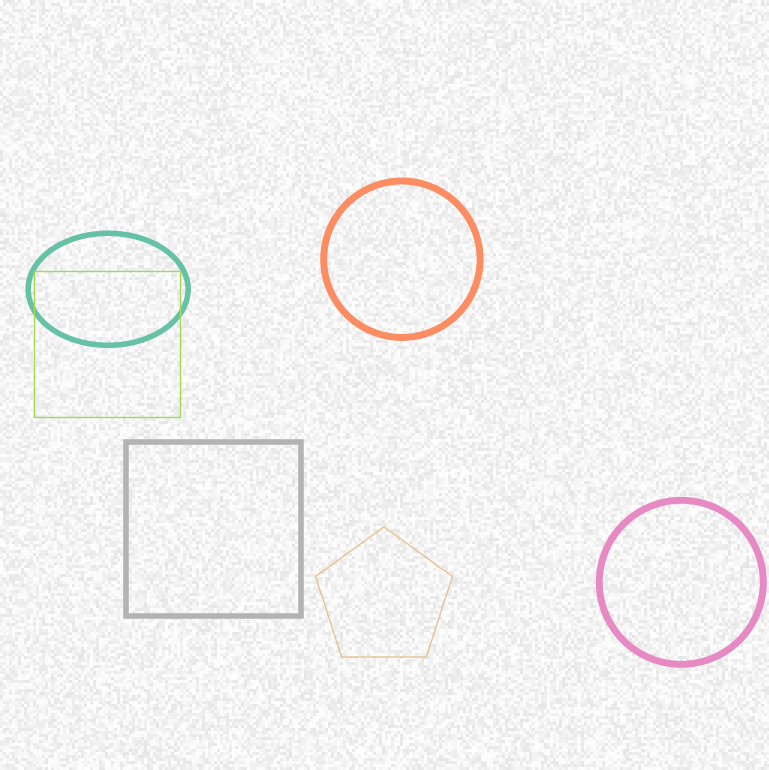[{"shape": "oval", "thickness": 2, "radius": 0.52, "center": [0.14, 0.624]}, {"shape": "circle", "thickness": 2.5, "radius": 0.51, "center": [0.522, 0.663]}, {"shape": "circle", "thickness": 2.5, "radius": 0.53, "center": [0.885, 0.244]}, {"shape": "square", "thickness": 0.5, "radius": 0.47, "center": [0.139, 0.553]}, {"shape": "pentagon", "thickness": 0.5, "radius": 0.47, "center": [0.499, 0.222]}, {"shape": "square", "thickness": 2, "radius": 0.57, "center": [0.278, 0.313]}]